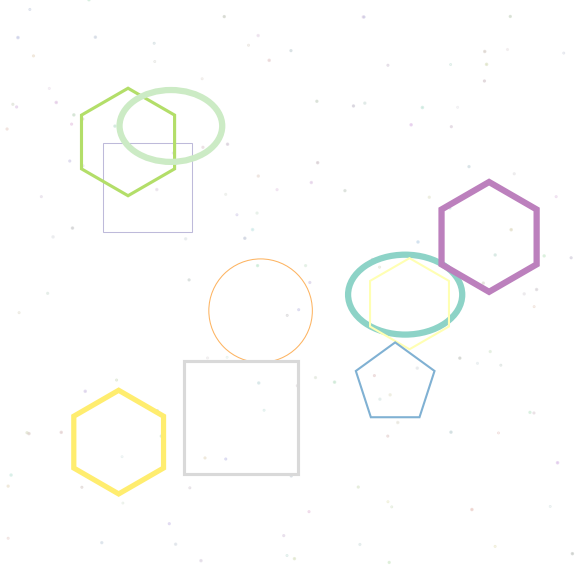[{"shape": "oval", "thickness": 3, "radius": 0.49, "center": [0.702, 0.489]}, {"shape": "hexagon", "thickness": 1, "radius": 0.39, "center": [0.709, 0.473]}, {"shape": "square", "thickness": 0.5, "radius": 0.39, "center": [0.256, 0.674]}, {"shape": "pentagon", "thickness": 1, "radius": 0.36, "center": [0.684, 0.335]}, {"shape": "circle", "thickness": 0.5, "radius": 0.45, "center": [0.451, 0.461]}, {"shape": "hexagon", "thickness": 1.5, "radius": 0.47, "center": [0.222, 0.753]}, {"shape": "square", "thickness": 1.5, "radius": 0.49, "center": [0.418, 0.276]}, {"shape": "hexagon", "thickness": 3, "radius": 0.48, "center": [0.847, 0.589]}, {"shape": "oval", "thickness": 3, "radius": 0.44, "center": [0.296, 0.781]}, {"shape": "hexagon", "thickness": 2.5, "radius": 0.45, "center": [0.205, 0.234]}]